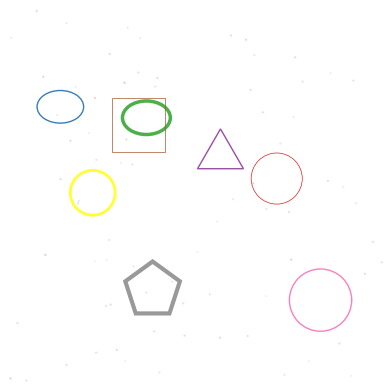[{"shape": "circle", "thickness": 0.5, "radius": 0.33, "center": [0.719, 0.536]}, {"shape": "oval", "thickness": 1, "radius": 0.3, "center": [0.157, 0.723]}, {"shape": "oval", "thickness": 2.5, "radius": 0.31, "center": [0.38, 0.694]}, {"shape": "triangle", "thickness": 1, "radius": 0.34, "center": [0.573, 0.596]}, {"shape": "circle", "thickness": 2, "radius": 0.29, "center": [0.241, 0.499]}, {"shape": "square", "thickness": 0.5, "radius": 0.35, "center": [0.36, 0.676]}, {"shape": "circle", "thickness": 1, "radius": 0.4, "center": [0.833, 0.22]}, {"shape": "pentagon", "thickness": 3, "radius": 0.37, "center": [0.396, 0.246]}]